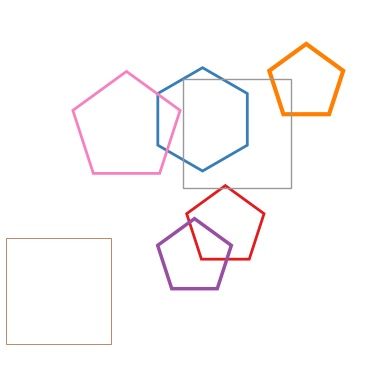[{"shape": "pentagon", "thickness": 2, "radius": 0.53, "center": [0.585, 0.412]}, {"shape": "hexagon", "thickness": 2, "radius": 0.67, "center": [0.526, 0.69]}, {"shape": "pentagon", "thickness": 2.5, "radius": 0.5, "center": [0.505, 0.332]}, {"shape": "pentagon", "thickness": 3, "radius": 0.5, "center": [0.795, 0.785]}, {"shape": "square", "thickness": 0.5, "radius": 0.69, "center": [0.152, 0.244]}, {"shape": "pentagon", "thickness": 2, "radius": 0.73, "center": [0.329, 0.668]}, {"shape": "square", "thickness": 1, "radius": 0.71, "center": [0.616, 0.653]}]